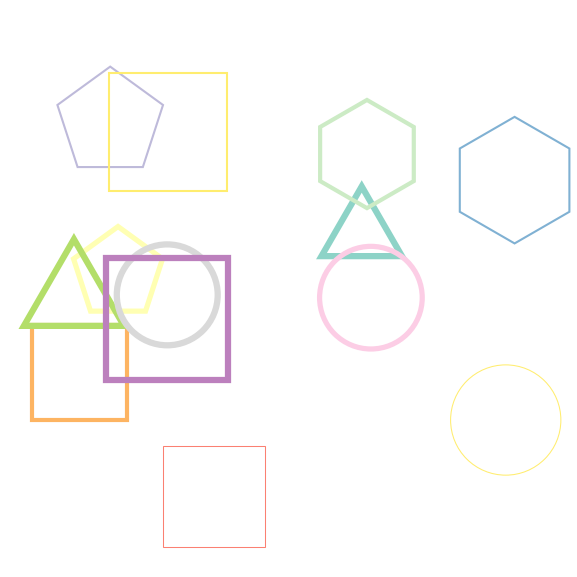[{"shape": "triangle", "thickness": 3, "radius": 0.4, "center": [0.626, 0.596]}, {"shape": "pentagon", "thickness": 2.5, "radius": 0.4, "center": [0.204, 0.526]}, {"shape": "pentagon", "thickness": 1, "radius": 0.48, "center": [0.191, 0.788]}, {"shape": "square", "thickness": 0.5, "radius": 0.44, "center": [0.37, 0.14]}, {"shape": "hexagon", "thickness": 1, "radius": 0.55, "center": [0.891, 0.687]}, {"shape": "square", "thickness": 2, "radius": 0.41, "center": [0.138, 0.355]}, {"shape": "triangle", "thickness": 3, "radius": 0.5, "center": [0.128, 0.485]}, {"shape": "circle", "thickness": 2.5, "radius": 0.44, "center": [0.642, 0.484]}, {"shape": "circle", "thickness": 3, "radius": 0.44, "center": [0.29, 0.489]}, {"shape": "square", "thickness": 3, "radius": 0.53, "center": [0.289, 0.446]}, {"shape": "hexagon", "thickness": 2, "radius": 0.47, "center": [0.635, 0.732]}, {"shape": "square", "thickness": 1, "radius": 0.51, "center": [0.291, 0.771]}, {"shape": "circle", "thickness": 0.5, "radius": 0.48, "center": [0.876, 0.272]}]